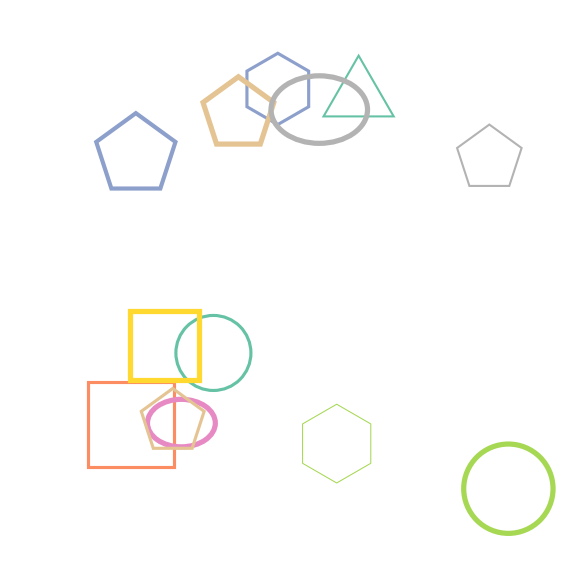[{"shape": "circle", "thickness": 1.5, "radius": 0.32, "center": [0.37, 0.388]}, {"shape": "triangle", "thickness": 1, "radius": 0.35, "center": [0.621, 0.833]}, {"shape": "square", "thickness": 1.5, "radius": 0.37, "center": [0.227, 0.264]}, {"shape": "hexagon", "thickness": 1.5, "radius": 0.31, "center": [0.481, 0.845]}, {"shape": "pentagon", "thickness": 2, "radius": 0.36, "center": [0.235, 0.731]}, {"shape": "oval", "thickness": 2.5, "radius": 0.29, "center": [0.314, 0.267]}, {"shape": "hexagon", "thickness": 0.5, "radius": 0.34, "center": [0.583, 0.231]}, {"shape": "circle", "thickness": 2.5, "radius": 0.39, "center": [0.88, 0.153]}, {"shape": "square", "thickness": 2.5, "radius": 0.3, "center": [0.284, 0.401]}, {"shape": "pentagon", "thickness": 1.5, "radius": 0.29, "center": [0.299, 0.269]}, {"shape": "pentagon", "thickness": 2.5, "radius": 0.32, "center": [0.413, 0.802]}, {"shape": "oval", "thickness": 2.5, "radius": 0.42, "center": [0.553, 0.809]}, {"shape": "pentagon", "thickness": 1, "radius": 0.29, "center": [0.847, 0.725]}]